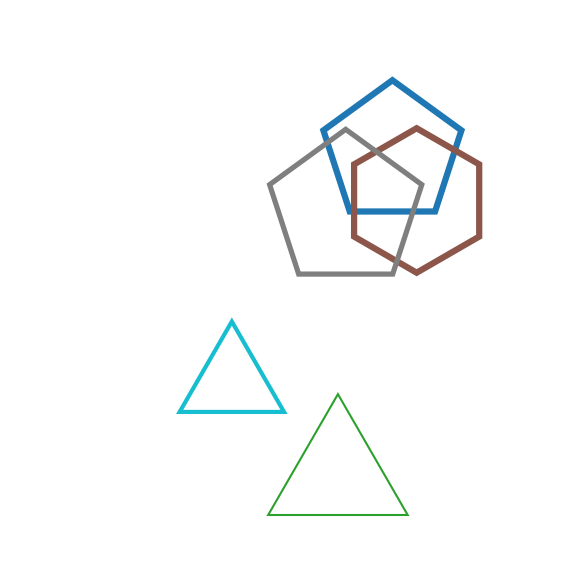[{"shape": "pentagon", "thickness": 3, "radius": 0.63, "center": [0.679, 0.735]}, {"shape": "triangle", "thickness": 1, "radius": 0.7, "center": [0.585, 0.177]}, {"shape": "hexagon", "thickness": 3, "radius": 0.63, "center": [0.721, 0.652]}, {"shape": "pentagon", "thickness": 2.5, "radius": 0.69, "center": [0.599, 0.637]}, {"shape": "triangle", "thickness": 2, "radius": 0.52, "center": [0.401, 0.338]}]